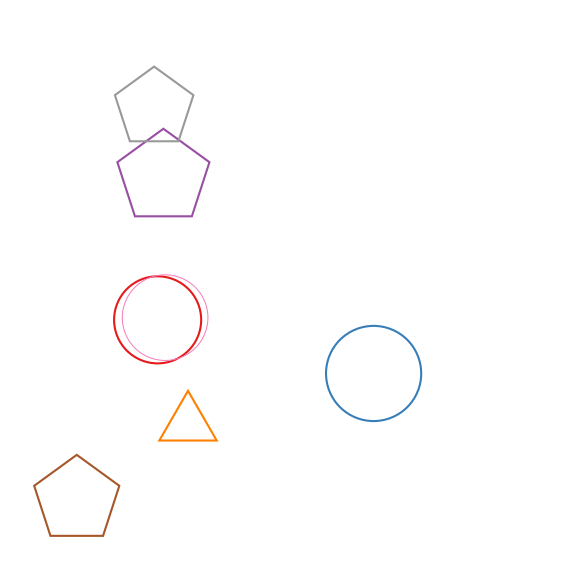[{"shape": "circle", "thickness": 1, "radius": 0.38, "center": [0.273, 0.445]}, {"shape": "circle", "thickness": 1, "radius": 0.41, "center": [0.647, 0.352]}, {"shape": "pentagon", "thickness": 1, "radius": 0.42, "center": [0.283, 0.692]}, {"shape": "triangle", "thickness": 1, "radius": 0.29, "center": [0.326, 0.265]}, {"shape": "pentagon", "thickness": 1, "radius": 0.39, "center": [0.133, 0.134]}, {"shape": "circle", "thickness": 0.5, "radius": 0.37, "center": [0.286, 0.449]}, {"shape": "pentagon", "thickness": 1, "radius": 0.36, "center": [0.267, 0.812]}]